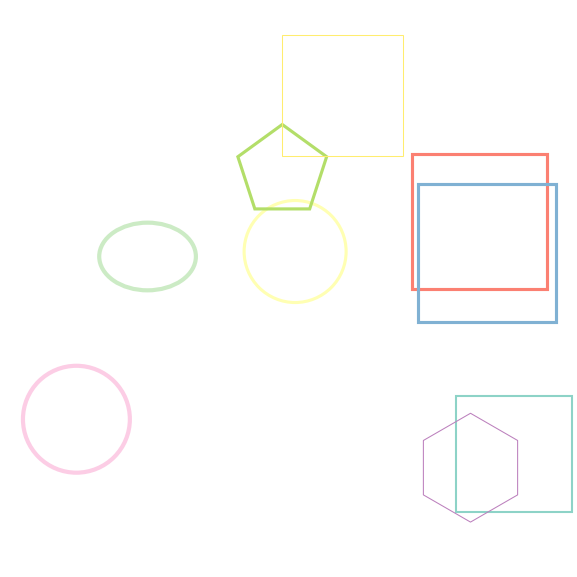[{"shape": "square", "thickness": 1, "radius": 0.5, "center": [0.89, 0.213]}, {"shape": "circle", "thickness": 1.5, "radius": 0.44, "center": [0.511, 0.564]}, {"shape": "square", "thickness": 1.5, "radius": 0.58, "center": [0.831, 0.616]}, {"shape": "square", "thickness": 1.5, "radius": 0.6, "center": [0.843, 0.561]}, {"shape": "pentagon", "thickness": 1.5, "radius": 0.4, "center": [0.489, 0.703]}, {"shape": "circle", "thickness": 2, "radius": 0.46, "center": [0.132, 0.273]}, {"shape": "hexagon", "thickness": 0.5, "radius": 0.47, "center": [0.815, 0.189]}, {"shape": "oval", "thickness": 2, "radius": 0.42, "center": [0.256, 0.555]}, {"shape": "square", "thickness": 0.5, "radius": 0.52, "center": [0.593, 0.834]}]